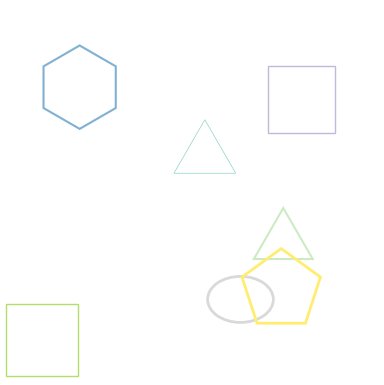[{"shape": "triangle", "thickness": 0.5, "radius": 0.46, "center": [0.532, 0.596]}, {"shape": "square", "thickness": 1, "radius": 0.44, "center": [0.784, 0.741]}, {"shape": "hexagon", "thickness": 1.5, "radius": 0.54, "center": [0.207, 0.774]}, {"shape": "square", "thickness": 1, "radius": 0.47, "center": [0.109, 0.117]}, {"shape": "oval", "thickness": 2, "radius": 0.43, "center": [0.625, 0.222]}, {"shape": "triangle", "thickness": 1.5, "radius": 0.44, "center": [0.736, 0.371]}, {"shape": "pentagon", "thickness": 2, "radius": 0.54, "center": [0.73, 0.247]}]